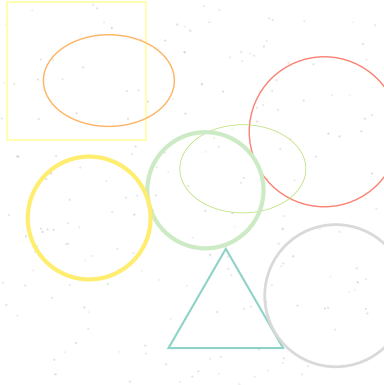[{"shape": "triangle", "thickness": 1.5, "radius": 0.86, "center": [0.587, 0.182]}, {"shape": "square", "thickness": 1.5, "radius": 0.9, "center": [0.198, 0.816]}, {"shape": "circle", "thickness": 1, "radius": 0.97, "center": [0.842, 0.658]}, {"shape": "oval", "thickness": 1, "radius": 0.85, "center": [0.283, 0.791]}, {"shape": "oval", "thickness": 0.5, "radius": 0.82, "center": [0.631, 0.562]}, {"shape": "circle", "thickness": 2, "radius": 0.92, "center": [0.872, 0.232]}, {"shape": "circle", "thickness": 3, "radius": 0.75, "center": [0.534, 0.506]}, {"shape": "circle", "thickness": 3, "radius": 0.8, "center": [0.232, 0.434]}]